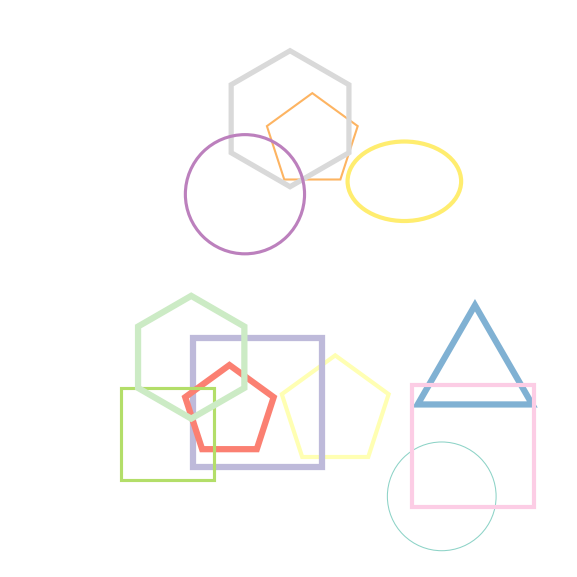[{"shape": "circle", "thickness": 0.5, "radius": 0.47, "center": [0.765, 0.14]}, {"shape": "pentagon", "thickness": 2, "radius": 0.49, "center": [0.58, 0.286]}, {"shape": "square", "thickness": 3, "radius": 0.56, "center": [0.445, 0.303]}, {"shape": "pentagon", "thickness": 3, "radius": 0.4, "center": [0.397, 0.286]}, {"shape": "triangle", "thickness": 3, "radius": 0.57, "center": [0.822, 0.356]}, {"shape": "pentagon", "thickness": 1, "radius": 0.41, "center": [0.541, 0.755]}, {"shape": "square", "thickness": 1.5, "radius": 0.4, "center": [0.29, 0.248]}, {"shape": "square", "thickness": 2, "radius": 0.53, "center": [0.819, 0.227]}, {"shape": "hexagon", "thickness": 2.5, "radius": 0.59, "center": [0.502, 0.794]}, {"shape": "circle", "thickness": 1.5, "radius": 0.52, "center": [0.424, 0.663]}, {"shape": "hexagon", "thickness": 3, "radius": 0.53, "center": [0.331, 0.381]}, {"shape": "oval", "thickness": 2, "radius": 0.49, "center": [0.7, 0.685]}]